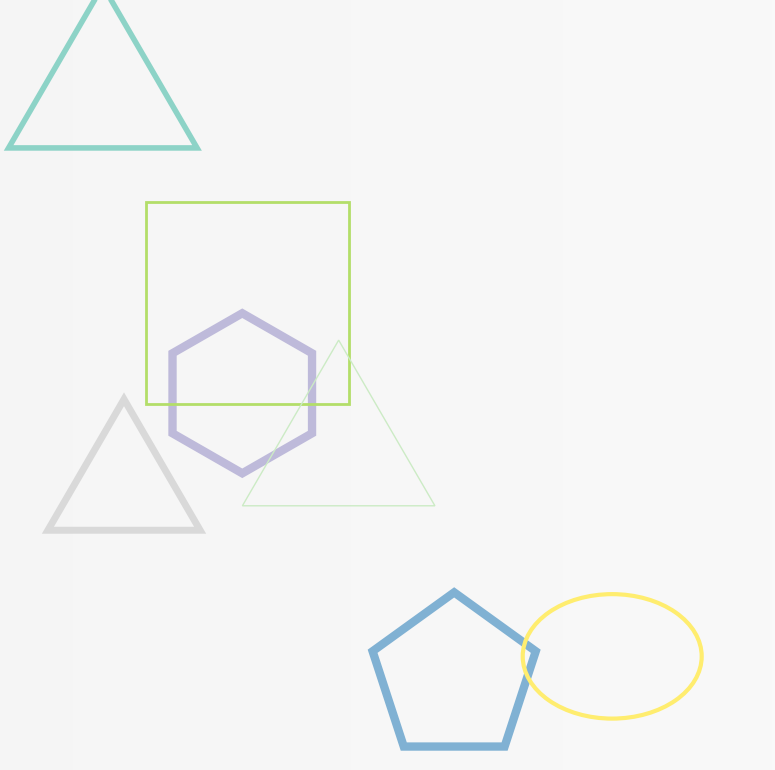[{"shape": "triangle", "thickness": 2, "radius": 0.7, "center": [0.133, 0.878]}, {"shape": "hexagon", "thickness": 3, "radius": 0.52, "center": [0.313, 0.489]}, {"shape": "pentagon", "thickness": 3, "radius": 0.55, "center": [0.586, 0.12]}, {"shape": "square", "thickness": 1, "radius": 0.66, "center": [0.319, 0.607]}, {"shape": "triangle", "thickness": 2.5, "radius": 0.57, "center": [0.16, 0.368]}, {"shape": "triangle", "thickness": 0.5, "radius": 0.72, "center": [0.437, 0.415]}, {"shape": "oval", "thickness": 1.5, "radius": 0.58, "center": [0.79, 0.148]}]